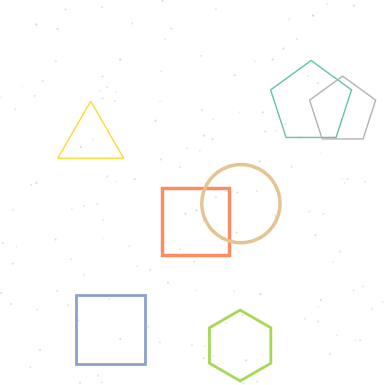[{"shape": "pentagon", "thickness": 1, "radius": 0.55, "center": [0.808, 0.732]}, {"shape": "square", "thickness": 2.5, "radius": 0.43, "center": [0.508, 0.424]}, {"shape": "square", "thickness": 2, "radius": 0.45, "center": [0.287, 0.143]}, {"shape": "hexagon", "thickness": 2, "radius": 0.46, "center": [0.624, 0.103]}, {"shape": "triangle", "thickness": 1, "radius": 0.49, "center": [0.236, 0.638]}, {"shape": "circle", "thickness": 2.5, "radius": 0.51, "center": [0.626, 0.471]}, {"shape": "pentagon", "thickness": 1, "radius": 0.45, "center": [0.89, 0.712]}]